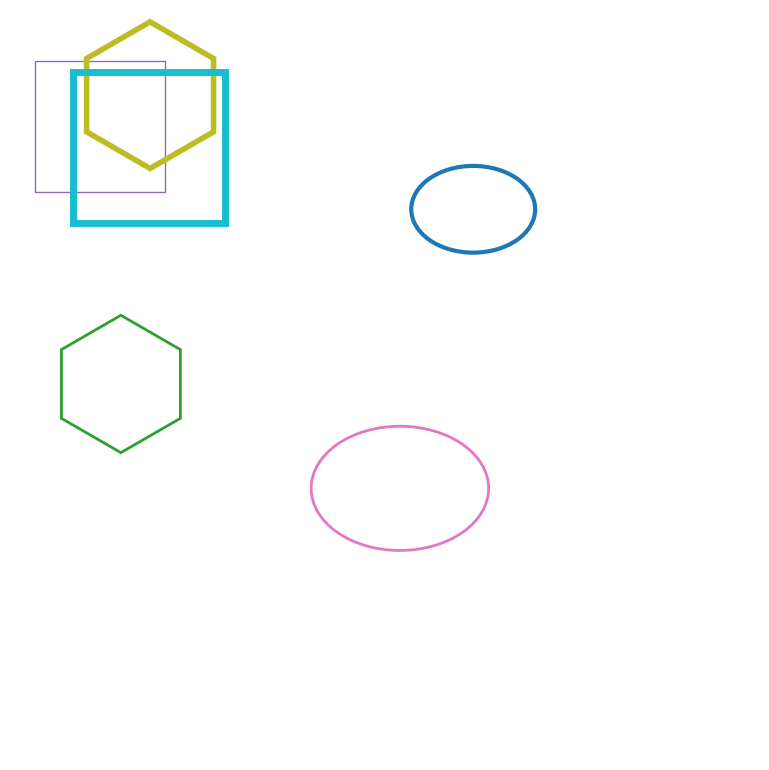[{"shape": "oval", "thickness": 1.5, "radius": 0.4, "center": [0.615, 0.728]}, {"shape": "hexagon", "thickness": 1, "radius": 0.45, "center": [0.157, 0.501]}, {"shape": "square", "thickness": 0.5, "radius": 0.42, "center": [0.13, 0.836]}, {"shape": "oval", "thickness": 1, "radius": 0.58, "center": [0.519, 0.366]}, {"shape": "hexagon", "thickness": 2, "radius": 0.48, "center": [0.195, 0.876]}, {"shape": "square", "thickness": 2.5, "radius": 0.49, "center": [0.194, 0.809]}]